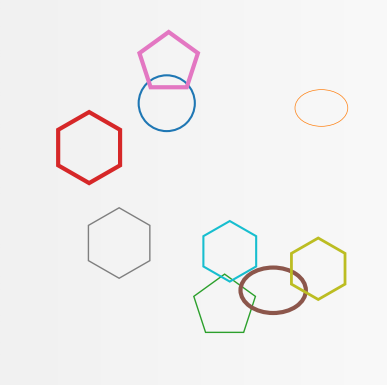[{"shape": "circle", "thickness": 1.5, "radius": 0.36, "center": [0.43, 0.732]}, {"shape": "oval", "thickness": 0.5, "radius": 0.34, "center": [0.829, 0.72]}, {"shape": "pentagon", "thickness": 1, "radius": 0.42, "center": [0.58, 0.204]}, {"shape": "hexagon", "thickness": 3, "radius": 0.46, "center": [0.23, 0.617]}, {"shape": "oval", "thickness": 3, "radius": 0.42, "center": [0.705, 0.246]}, {"shape": "pentagon", "thickness": 3, "radius": 0.4, "center": [0.435, 0.838]}, {"shape": "hexagon", "thickness": 1, "radius": 0.46, "center": [0.307, 0.369]}, {"shape": "hexagon", "thickness": 2, "radius": 0.4, "center": [0.821, 0.302]}, {"shape": "hexagon", "thickness": 1.5, "radius": 0.39, "center": [0.593, 0.347]}]